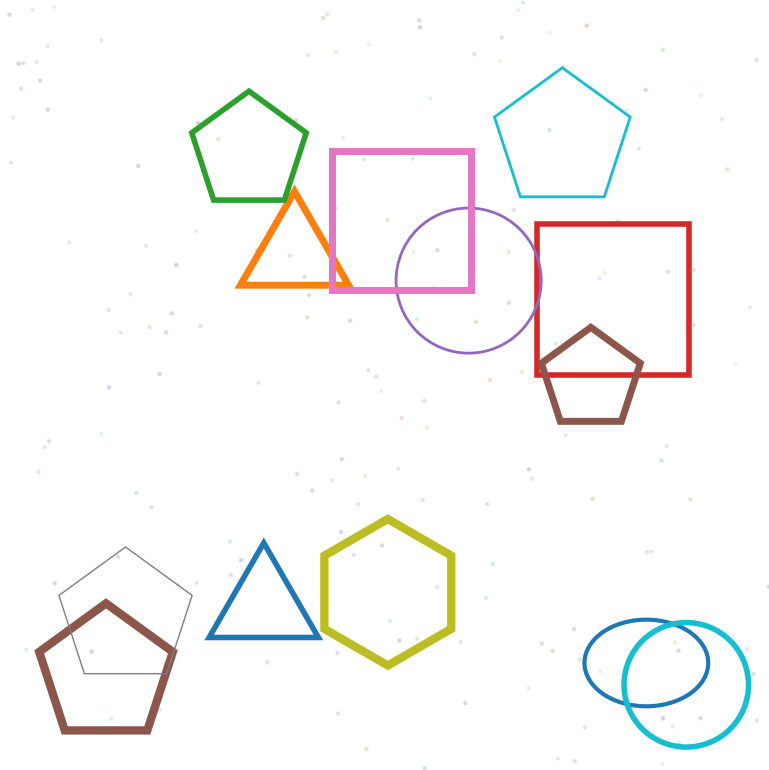[{"shape": "triangle", "thickness": 2, "radius": 0.41, "center": [0.343, 0.213]}, {"shape": "oval", "thickness": 1.5, "radius": 0.4, "center": [0.839, 0.139]}, {"shape": "triangle", "thickness": 2.5, "radius": 0.41, "center": [0.382, 0.67]}, {"shape": "pentagon", "thickness": 2, "radius": 0.39, "center": [0.323, 0.803]}, {"shape": "square", "thickness": 2, "radius": 0.49, "center": [0.796, 0.611]}, {"shape": "circle", "thickness": 1, "radius": 0.47, "center": [0.609, 0.636]}, {"shape": "pentagon", "thickness": 2.5, "radius": 0.34, "center": [0.767, 0.507]}, {"shape": "pentagon", "thickness": 3, "radius": 0.46, "center": [0.138, 0.125]}, {"shape": "square", "thickness": 2.5, "radius": 0.45, "center": [0.521, 0.714]}, {"shape": "pentagon", "thickness": 0.5, "radius": 0.45, "center": [0.163, 0.199]}, {"shape": "hexagon", "thickness": 3, "radius": 0.48, "center": [0.504, 0.231]}, {"shape": "circle", "thickness": 2, "radius": 0.4, "center": [0.891, 0.111]}, {"shape": "pentagon", "thickness": 1, "radius": 0.46, "center": [0.73, 0.819]}]